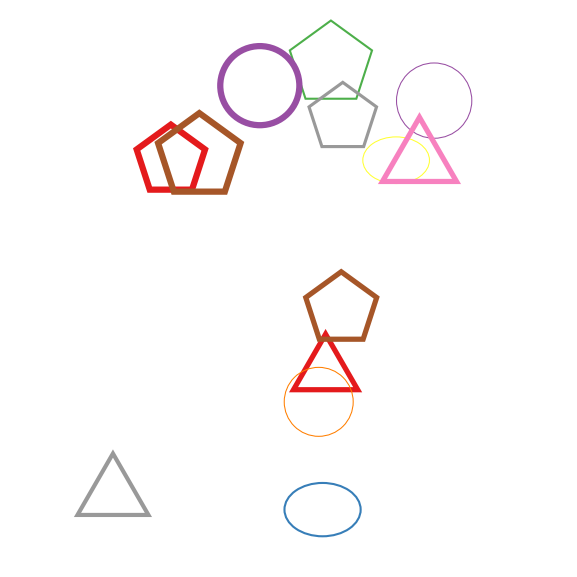[{"shape": "pentagon", "thickness": 3, "radius": 0.31, "center": [0.296, 0.721]}, {"shape": "triangle", "thickness": 2.5, "radius": 0.32, "center": [0.564, 0.356]}, {"shape": "oval", "thickness": 1, "radius": 0.33, "center": [0.559, 0.117]}, {"shape": "pentagon", "thickness": 1, "radius": 0.37, "center": [0.573, 0.889]}, {"shape": "circle", "thickness": 3, "radius": 0.34, "center": [0.45, 0.851]}, {"shape": "circle", "thickness": 0.5, "radius": 0.33, "center": [0.752, 0.825]}, {"shape": "circle", "thickness": 0.5, "radius": 0.3, "center": [0.552, 0.303]}, {"shape": "oval", "thickness": 0.5, "radius": 0.29, "center": [0.686, 0.722]}, {"shape": "pentagon", "thickness": 3, "radius": 0.38, "center": [0.345, 0.728]}, {"shape": "pentagon", "thickness": 2.5, "radius": 0.32, "center": [0.591, 0.464]}, {"shape": "triangle", "thickness": 2.5, "radius": 0.37, "center": [0.726, 0.722]}, {"shape": "triangle", "thickness": 2, "radius": 0.35, "center": [0.196, 0.143]}, {"shape": "pentagon", "thickness": 1.5, "radius": 0.31, "center": [0.594, 0.795]}]